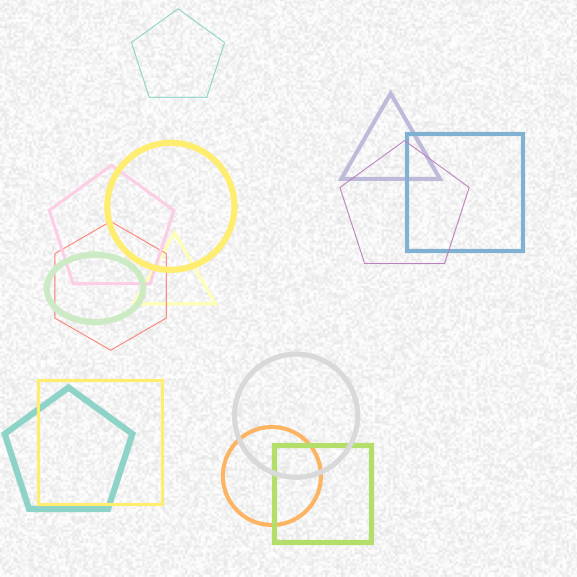[{"shape": "pentagon", "thickness": 0.5, "radius": 0.42, "center": [0.308, 0.899]}, {"shape": "pentagon", "thickness": 3, "radius": 0.58, "center": [0.119, 0.212]}, {"shape": "triangle", "thickness": 1.5, "radius": 0.41, "center": [0.302, 0.514]}, {"shape": "triangle", "thickness": 2, "radius": 0.49, "center": [0.676, 0.739]}, {"shape": "hexagon", "thickness": 0.5, "radius": 0.56, "center": [0.192, 0.504]}, {"shape": "square", "thickness": 2, "radius": 0.51, "center": [0.805, 0.665]}, {"shape": "circle", "thickness": 2, "radius": 0.42, "center": [0.471, 0.175]}, {"shape": "square", "thickness": 2.5, "radius": 0.42, "center": [0.559, 0.144]}, {"shape": "pentagon", "thickness": 1.5, "radius": 0.57, "center": [0.193, 0.6]}, {"shape": "circle", "thickness": 2.5, "radius": 0.53, "center": [0.513, 0.279]}, {"shape": "pentagon", "thickness": 0.5, "radius": 0.59, "center": [0.701, 0.638]}, {"shape": "oval", "thickness": 3, "radius": 0.42, "center": [0.165, 0.5]}, {"shape": "circle", "thickness": 3, "radius": 0.55, "center": [0.296, 0.642]}, {"shape": "square", "thickness": 1.5, "radius": 0.54, "center": [0.174, 0.233]}]